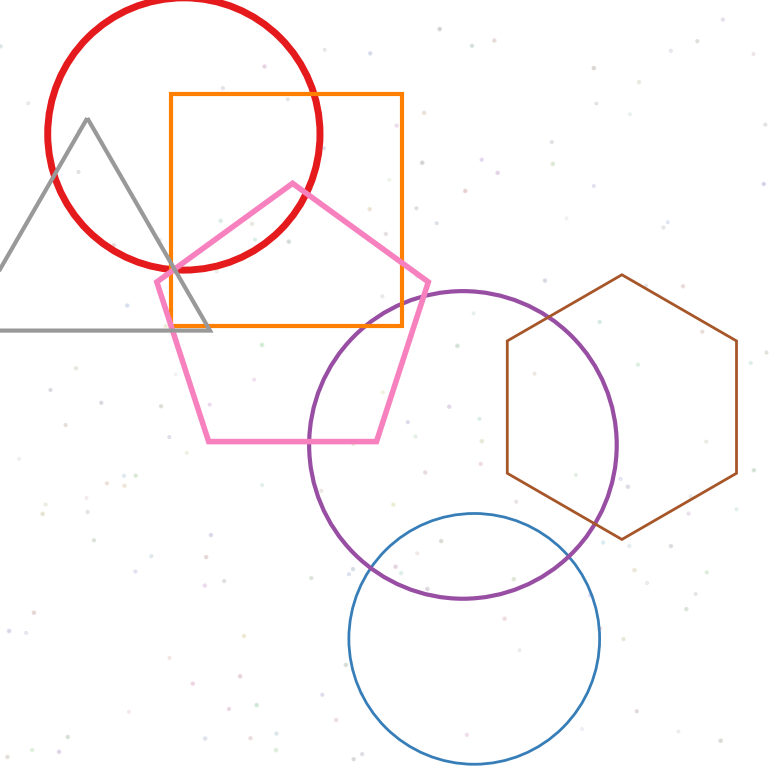[{"shape": "circle", "thickness": 2.5, "radius": 0.88, "center": [0.239, 0.826]}, {"shape": "circle", "thickness": 1, "radius": 0.81, "center": [0.616, 0.17]}, {"shape": "circle", "thickness": 1.5, "radius": 1.0, "center": [0.601, 0.422]}, {"shape": "square", "thickness": 1.5, "radius": 0.75, "center": [0.372, 0.727]}, {"shape": "hexagon", "thickness": 1, "radius": 0.86, "center": [0.808, 0.471]}, {"shape": "pentagon", "thickness": 2, "radius": 0.93, "center": [0.38, 0.576]}, {"shape": "triangle", "thickness": 1.5, "radius": 0.92, "center": [0.113, 0.663]}]